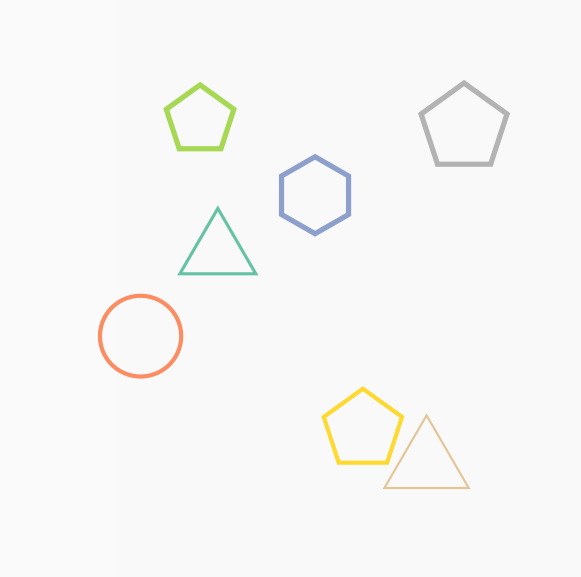[{"shape": "triangle", "thickness": 1.5, "radius": 0.38, "center": [0.375, 0.563]}, {"shape": "circle", "thickness": 2, "radius": 0.35, "center": [0.242, 0.417]}, {"shape": "hexagon", "thickness": 2.5, "radius": 0.33, "center": [0.542, 0.661]}, {"shape": "pentagon", "thickness": 2.5, "radius": 0.31, "center": [0.344, 0.791]}, {"shape": "pentagon", "thickness": 2, "radius": 0.35, "center": [0.624, 0.255]}, {"shape": "triangle", "thickness": 1, "radius": 0.42, "center": [0.734, 0.196]}, {"shape": "pentagon", "thickness": 2.5, "radius": 0.39, "center": [0.798, 0.778]}]